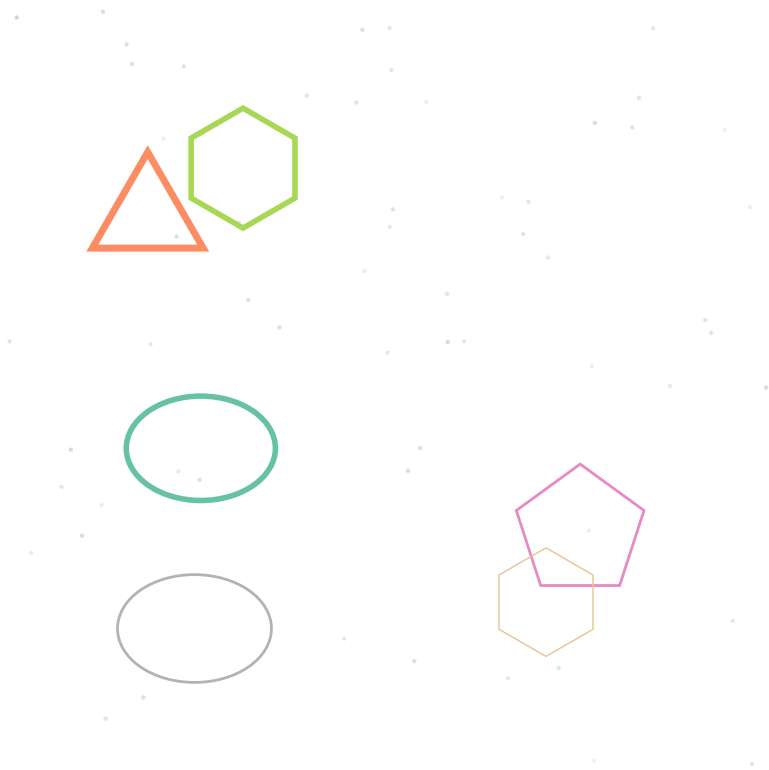[{"shape": "oval", "thickness": 2, "radius": 0.48, "center": [0.261, 0.418]}, {"shape": "triangle", "thickness": 2.5, "radius": 0.42, "center": [0.192, 0.719]}, {"shape": "pentagon", "thickness": 1, "radius": 0.44, "center": [0.753, 0.31]}, {"shape": "hexagon", "thickness": 2, "radius": 0.39, "center": [0.316, 0.782]}, {"shape": "hexagon", "thickness": 0.5, "radius": 0.35, "center": [0.709, 0.218]}, {"shape": "oval", "thickness": 1, "radius": 0.5, "center": [0.253, 0.184]}]